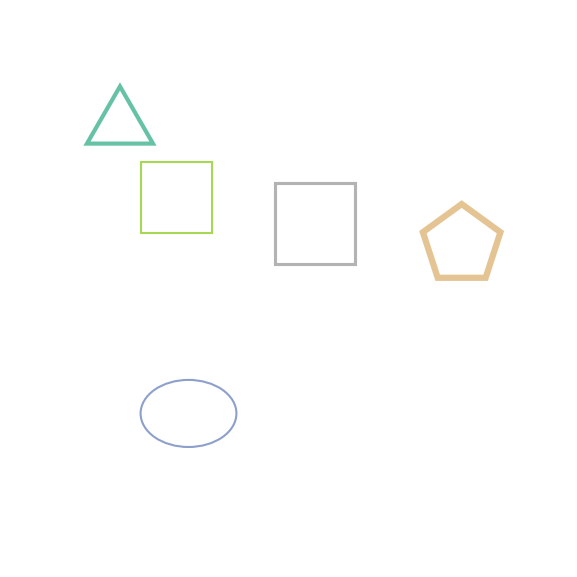[{"shape": "triangle", "thickness": 2, "radius": 0.33, "center": [0.208, 0.783]}, {"shape": "oval", "thickness": 1, "radius": 0.41, "center": [0.326, 0.283]}, {"shape": "square", "thickness": 1, "radius": 0.31, "center": [0.305, 0.657]}, {"shape": "pentagon", "thickness": 3, "radius": 0.35, "center": [0.799, 0.575]}, {"shape": "square", "thickness": 1.5, "radius": 0.35, "center": [0.546, 0.612]}]